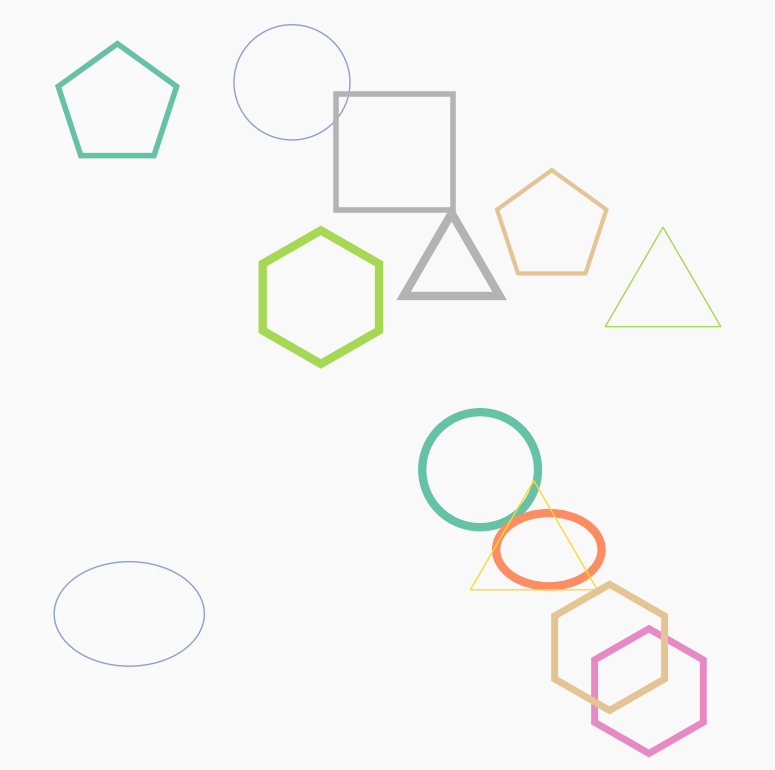[{"shape": "circle", "thickness": 3, "radius": 0.37, "center": [0.62, 0.39]}, {"shape": "pentagon", "thickness": 2, "radius": 0.4, "center": [0.151, 0.863]}, {"shape": "oval", "thickness": 3, "radius": 0.34, "center": [0.708, 0.286]}, {"shape": "circle", "thickness": 0.5, "radius": 0.37, "center": [0.377, 0.893]}, {"shape": "oval", "thickness": 0.5, "radius": 0.48, "center": [0.167, 0.203]}, {"shape": "hexagon", "thickness": 2.5, "radius": 0.4, "center": [0.837, 0.102]}, {"shape": "hexagon", "thickness": 3, "radius": 0.43, "center": [0.414, 0.614]}, {"shape": "triangle", "thickness": 0.5, "radius": 0.43, "center": [0.856, 0.619]}, {"shape": "triangle", "thickness": 0.5, "radius": 0.47, "center": [0.689, 0.281]}, {"shape": "hexagon", "thickness": 2.5, "radius": 0.41, "center": [0.787, 0.159]}, {"shape": "pentagon", "thickness": 1.5, "radius": 0.37, "center": [0.712, 0.705]}, {"shape": "square", "thickness": 2, "radius": 0.38, "center": [0.509, 0.803]}, {"shape": "triangle", "thickness": 3, "radius": 0.36, "center": [0.583, 0.651]}]